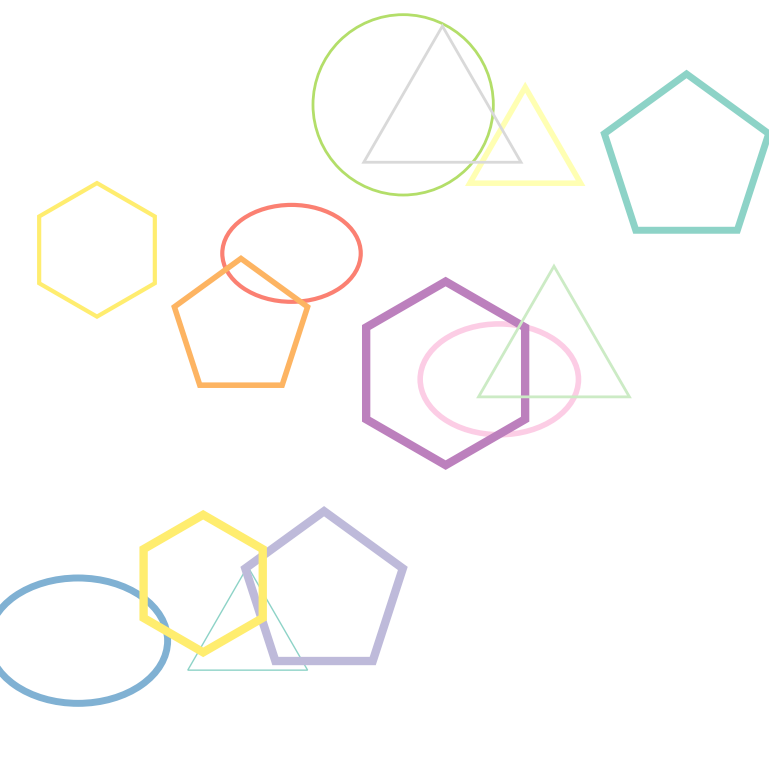[{"shape": "pentagon", "thickness": 2.5, "radius": 0.56, "center": [0.892, 0.792]}, {"shape": "triangle", "thickness": 0.5, "radius": 0.45, "center": [0.322, 0.175]}, {"shape": "triangle", "thickness": 2, "radius": 0.42, "center": [0.682, 0.804]}, {"shape": "pentagon", "thickness": 3, "radius": 0.54, "center": [0.421, 0.229]}, {"shape": "oval", "thickness": 1.5, "radius": 0.45, "center": [0.379, 0.671]}, {"shape": "oval", "thickness": 2.5, "radius": 0.58, "center": [0.101, 0.168]}, {"shape": "pentagon", "thickness": 2, "radius": 0.45, "center": [0.313, 0.573]}, {"shape": "circle", "thickness": 1, "radius": 0.59, "center": [0.524, 0.864]}, {"shape": "oval", "thickness": 2, "radius": 0.51, "center": [0.648, 0.507]}, {"shape": "triangle", "thickness": 1, "radius": 0.59, "center": [0.575, 0.848]}, {"shape": "hexagon", "thickness": 3, "radius": 0.6, "center": [0.579, 0.515]}, {"shape": "triangle", "thickness": 1, "radius": 0.57, "center": [0.719, 0.541]}, {"shape": "hexagon", "thickness": 1.5, "radius": 0.43, "center": [0.126, 0.676]}, {"shape": "hexagon", "thickness": 3, "radius": 0.45, "center": [0.264, 0.242]}]